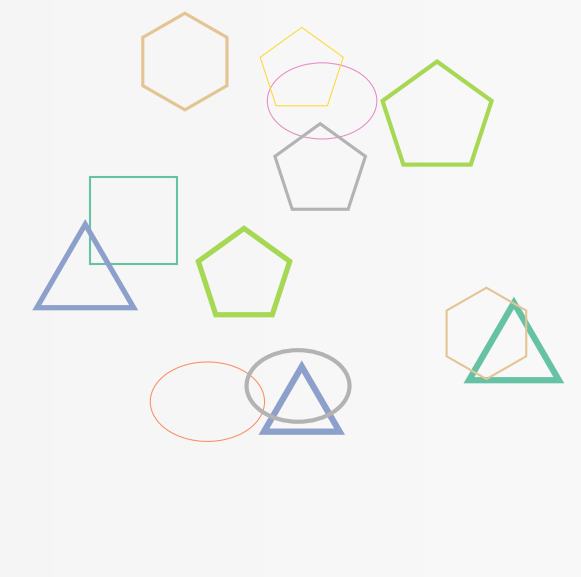[{"shape": "square", "thickness": 1, "radius": 0.37, "center": [0.229, 0.617]}, {"shape": "triangle", "thickness": 3, "radius": 0.45, "center": [0.884, 0.385]}, {"shape": "oval", "thickness": 0.5, "radius": 0.49, "center": [0.357, 0.304]}, {"shape": "triangle", "thickness": 3, "radius": 0.38, "center": [0.519, 0.289]}, {"shape": "triangle", "thickness": 2.5, "radius": 0.48, "center": [0.147, 0.514]}, {"shape": "oval", "thickness": 0.5, "radius": 0.47, "center": [0.554, 0.824]}, {"shape": "pentagon", "thickness": 2.5, "radius": 0.41, "center": [0.42, 0.521]}, {"shape": "pentagon", "thickness": 2, "radius": 0.49, "center": [0.752, 0.794]}, {"shape": "pentagon", "thickness": 0.5, "radius": 0.38, "center": [0.519, 0.877]}, {"shape": "hexagon", "thickness": 1, "radius": 0.4, "center": [0.837, 0.422]}, {"shape": "hexagon", "thickness": 1.5, "radius": 0.42, "center": [0.318, 0.893]}, {"shape": "pentagon", "thickness": 1.5, "radius": 0.41, "center": [0.551, 0.703]}, {"shape": "oval", "thickness": 2, "radius": 0.44, "center": [0.513, 0.331]}]